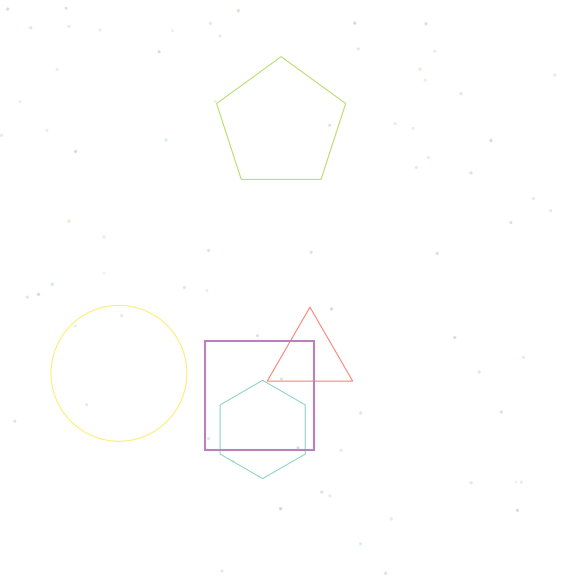[{"shape": "hexagon", "thickness": 0.5, "radius": 0.43, "center": [0.455, 0.255]}, {"shape": "triangle", "thickness": 0.5, "radius": 0.43, "center": [0.537, 0.382]}, {"shape": "pentagon", "thickness": 0.5, "radius": 0.59, "center": [0.487, 0.784]}, {"shape": "square", "thickness": 1, "radius": 0.47, "center": [0.45, 0.314]}, {"shape": "circle", "thickness": 0.5, "radius": 0.59, "center": [0.206, 0.353]}]